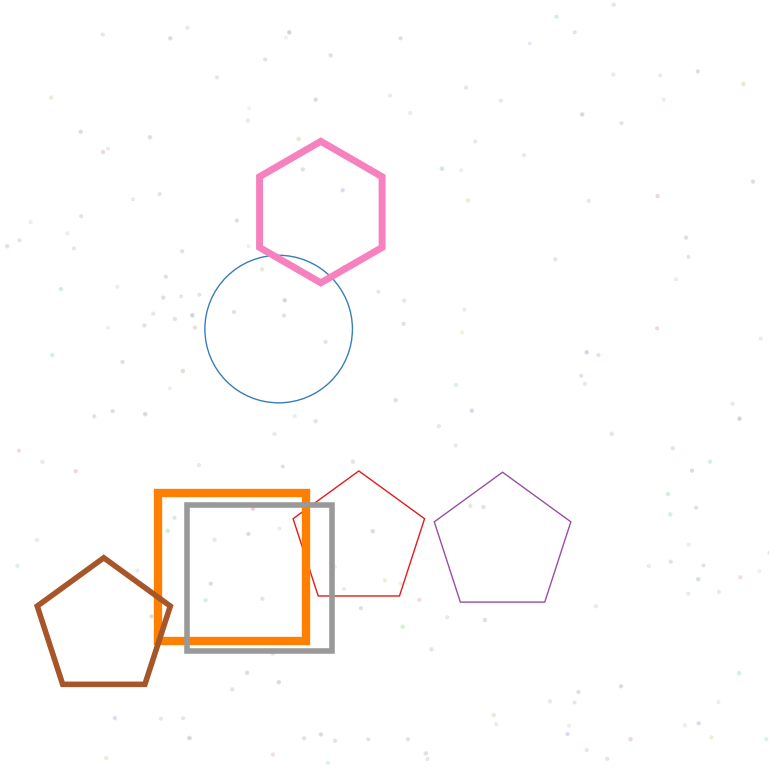[{"shape": "pentagon", "thickness": 0.5, "radius": 0.45, "center": [0.466, 0.299]}, {"shape": "circle", "thickness": 0.5, "radius": 0.48, "center": [0.362, 0.573]}, {"shape": "pentagon", "thickness": 0.5, "radius": 0.47, "center": [0.653, 0.293]}, {"shape": "square", "thickness": 3, "radius": 0.48, "center": [0.301, 0.264]}, {"shape": "pentagon", "thickness": 2, "radius": 0.45, "center": [0.135, 0.185]}, {"shape": "hexagon", "thickness": 2.5, "radius": 0.46, "center": [0.417, 0.725]}, {"shape": "square", "thickness": 2, "radius": 0.47, "center": [0.337, 0.249]}]